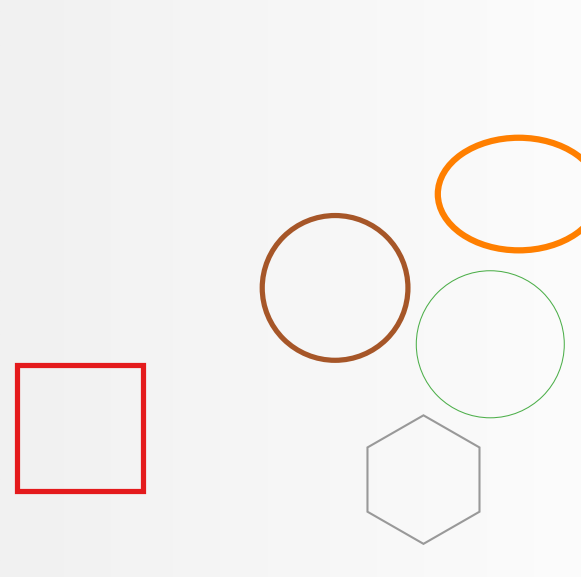[{"shape": "square", "thickness": 2.5, "radius": 0.54, "center": [0.138, 0.258]}, {"shape": "circle", "thickness": 0.5, "radius": 0.64, "center": [0.844, 0.403]}, {"shape": "oval", "thickness": 3, "radius": 0.7, "center": [0.893, 0.663]}, {"shape": "circle", "thickness": 2.5, "radius": 0.63, "center": [0.576, 0.501]}, {"shape": "hexagon", "thickness": 1, "radius": 0.56, "center": [0.729, 0.169]}]